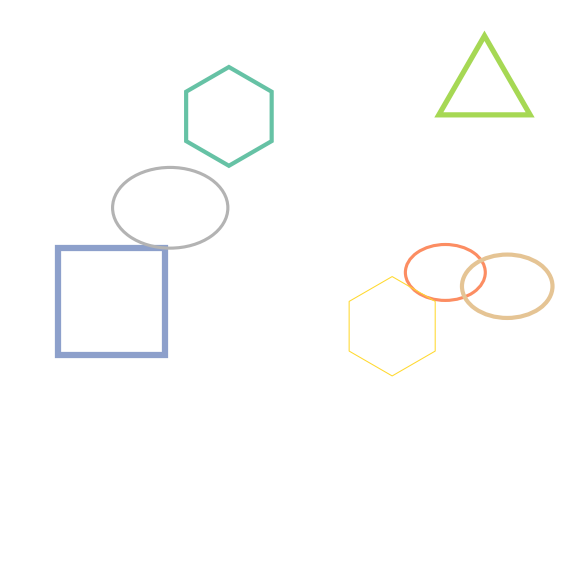[{"shape": "hexagon", "thickness": 2, "radius": 0.43, "center": [0.396, 0.798]}, {"shape": "oval", "thickness": 1.5, "radius": 0.35, "center": [0.771, 0.527]}, {"shape": "square", "thickness": 3, "radius": 0.47, "center": [0.193, 0.477]}, {"shape": "triangle", "thickness": 2.5, "radius": 0.46, "center": [0.839, 0.846]}, {"shape": "hexagon", "thickness": 0.5, "radius": 0.43, "center": [0.679, 0.434]}, {"shape": "oval", "thickness": 2, "radius": 0.39, "center": [0.878, 0.503]}, {"shape": "oval", "thickness": 1.5, "radius": 0.5, "center": [0.295, 0.639]}]